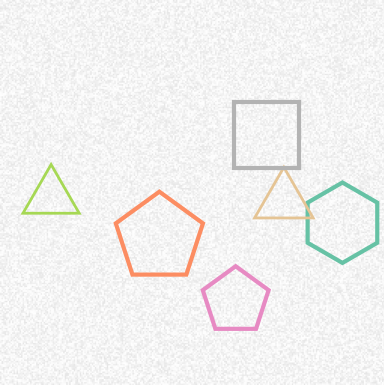[{"shape": "hexagon", "thickness": 3, "radius": 0.52, "center": [0.889, 0.422]}, {"shape": "pentagon", "thickness": 3, "radius": 0.6, "center": [0.414, 0.383]}, {"shape": "pentagon", "thickness": 3, "radius": 0.45, "center": [0.612, 0.219]}, {"shape": "triangle", "thickness": 2, "radius": 0.42, "center": [0.133, 0.488]}, {"shape": "triangle", "thickness": 2, "radius": 0.44, "center": [0.737, 0.478]}, {"shape": "square", "thickness": 3, "radius": 0.43, "center": [0.693, 0.649]}]